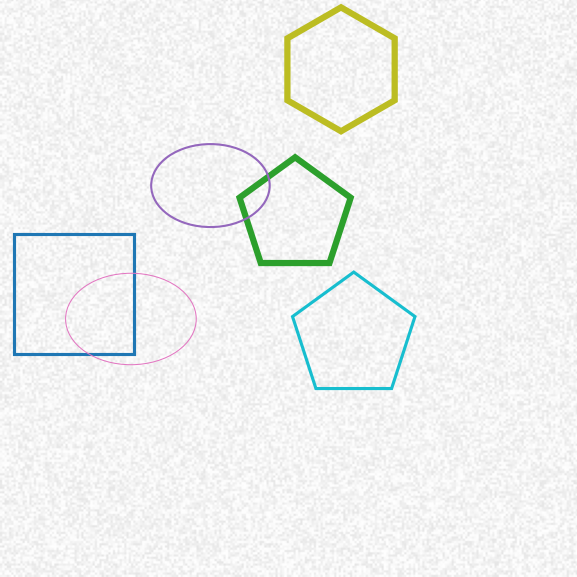[{"shape": "square", "thickness": 1.5, "radius": 0.52, "center": [0.128, 0.49]}, {"shape": "pentagon", "thickness": 3, "radius": 0.51, "center": [0.511, 0.626]}, {"shape": "oval", "thickness": 1, "radius": 0.51, "center": [0.364, 0.678]}, {"shape": "oval", "thickness": 0.5, "radius": 0.57, "center": [0.227, 0.447]}, {"shape": "hexagon", "thickness": 3, "radius": 0.54, "center": [0.591, 0.879]}, {"shape": "pentagon", "thickness": 1.5, "radius": 0.56, "center": [0.613, 0.417]}]